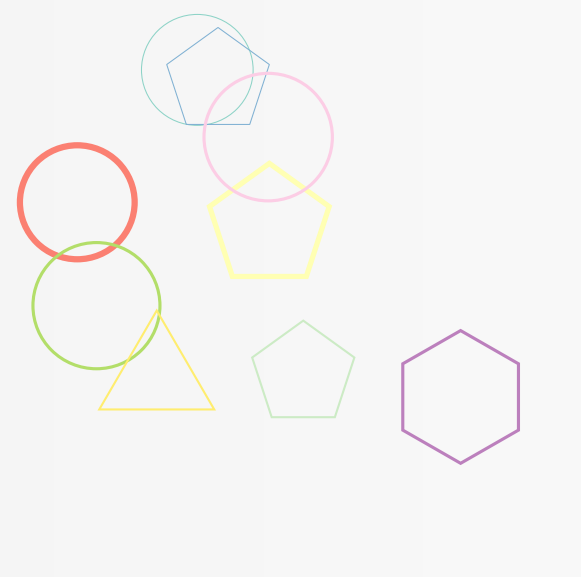[{"shape": "circle", "thickness": 0.5, "radius": 0.48, "center": [0.339, 0.878]}, {"shape": "pentagon", "thickness": 2.5, "radius": 0.54, "center": [0.463, 0.608]}, {"shape": "circle", "thickness": 3, "radius": 0.49, "center": [0.133, 0.649]}, {"shape": "pentagon", "thickness": 0.5, "radius": 0.46, "center": [0.375, 0.859]}, {"shape": "circle", "thickness": 1.5, "radius": 0.55, "center": [0.166, 0.47]}, {"shape": "circle", "thickness": 1.5, "radius": 0.55, "center": [0.461, 0.762]}, {"shape": "hexagon", "thickness": 1.5, "radius": 0.57, "center": [0.792, 0.312]}, {"shape": "pentagon", "thickness": 1, "radius": 0.46, "center": [0.522, 0.351]}, {"shape": "triangle", "thickness": 1, "radius": 0.57, "center": [0.27, 0.347]}]